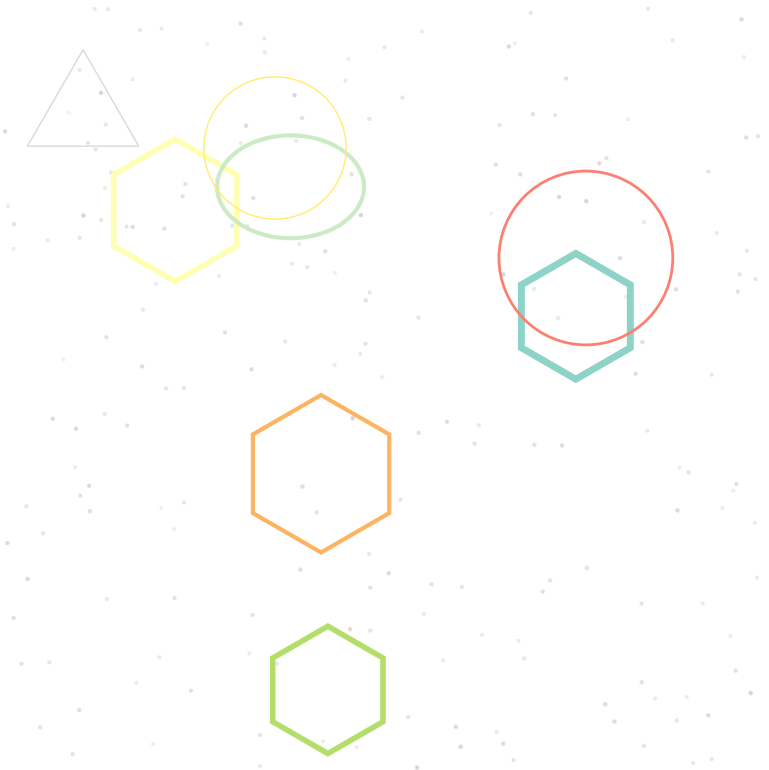[{"shape": "hexagon", "thickness": 2.5, "radius": 0.41, "center": [0.748, 0.589]}, {"shape": "hexagon", "thickness": 2, "radius": 0.46, "center": [0.228, 0.727]}, {"shape": "circle", "thickness": 1, "radius": 0.56, "center": [0.761, 0.665]}, {"shape": "hexagon", "thickness": 1.5, "radius": 0.51, "center": [0.417, 0.385]}, {"shape": "hexagon", "thickness": 2, "radius": 0.41, "center": [0.426, 0.104]}, {"shape": "triangle", "thickness": 0.5, "radius": 0.42, "center": [0.108, 0.852]}, {"shape": "oval", "thickness": 1.5, "radius": 0.48, "center": [0.377, 0.757]}, {"shape": "circle", "thickness": 0.5, "radius": 0.46, "center": [0.357, 0.808]}]